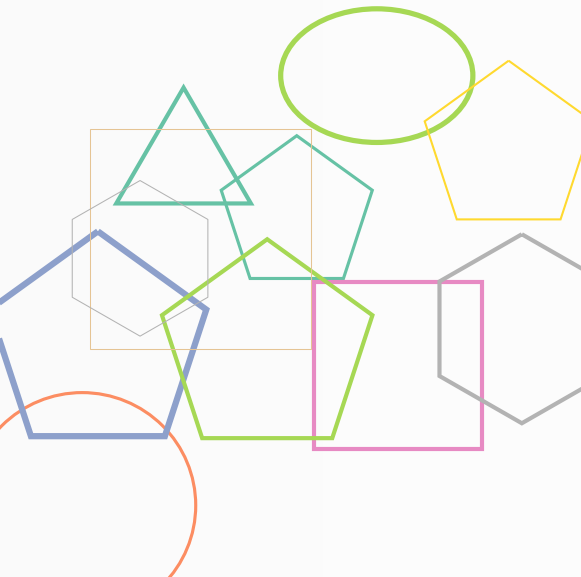[{"shape": "triangle", "thickness": 2, "radius": 0.67, "center": [0.316, 0.714]}, {"shape": "pentagon", "thickness": 1.5, "radius": 0.68, "center": [0.511, 0.627]}, {"shape": "circle", "thickness": 1.5, "radius": 0.98, "center": [0.141, 0.124]}, {"shape": "pentagon", "thickness": 3, "radius": 0.98, "center": [0.168, 0.402]}, {"shape": "square", "thickness": 2, "radius": 0.72, "center": [0.685, 0.366]}, {"shape": "oval", "thickness": 2.5, "radius": 0.83, "center": [0.648, 0.868]}, {"shape": "pentagon", "thickness": 2, "radius": 0.95, "center": [0.46, 0.394]}, {"shape": "pentagon", "thickness": 1, "radius": 0.76, "center": [0.875, 0.742]}, {"shape": "square", "thickness": 0.5, "radius": 0.95, "center": [0.345, 0.585]}, {"shape": "hexagon", "thickness": 0.5, "radius": 0.67, "center": [0.241, 0.552]}, {"shape": "hexagon", "thickness": 2, "radius": 0.82, "center": [0.898, 0.43]}]